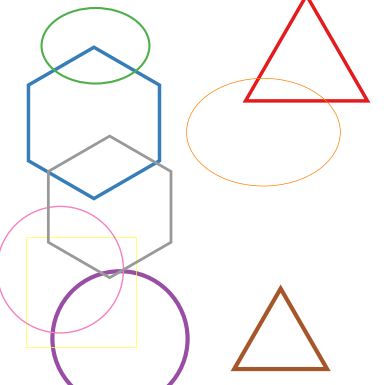[{"shape": "triangle", "thickness": 2.5, "radius": 0.91, "center": [0.796, 0.829]}, {"shape": "hexagon", "thickness": 2.5, "radius": 0.98, "center": [0.244, 0.681]}, {"shape": "oval", "thickness": 1.5, "radius": 0.7, "center": [0.248, 0.881]}, {"shape": "circle", "thickness": 3, "radius": 0.88, "center": [0.312, 0.12]}, {"shape": "oval", "thickness": 0.5, "radius": 1.0, "center": [0.684, 0.657]}, {"shape": "square", "thickness": 0.5, "radius": 0.71, "center": [0.21, 0.242]}, {"shape": "triangle", "thickness": 3, "radius": 0.7, "center": [0.729, 0.111]}, {"shape": "circle", "thickness": 1, "radius": 0.82, "center": [0.156, 0.3]}, {"shape": "hexagon", "thickness": 2, "radius": 0.92, "center": [0.285, 0.463]}]